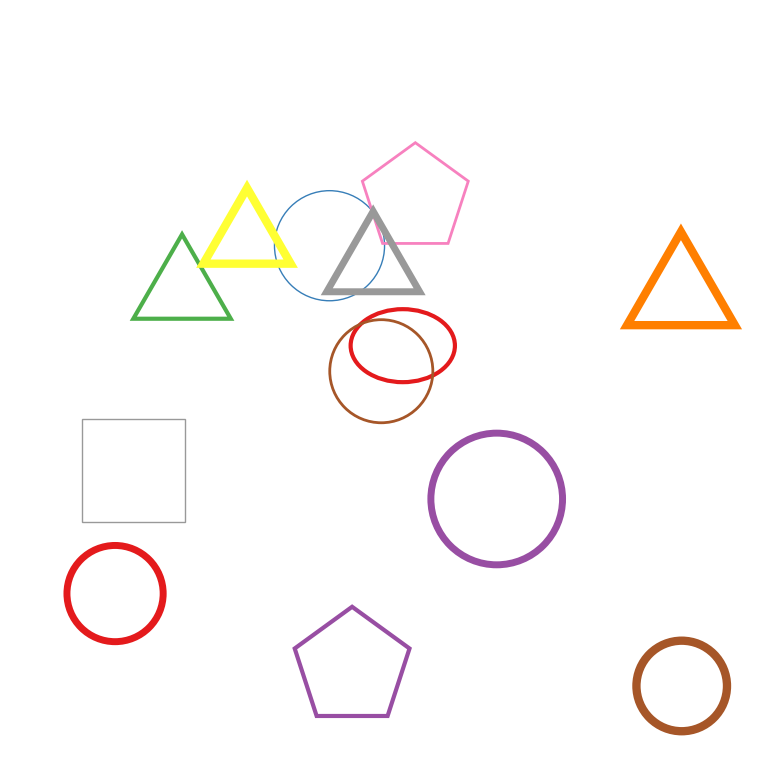[{"shape": "circle", "thickness": 2.5, "radius": 0.31, "center": [0.149, 0.229]}, {"shape": "oval", "thickness": 1.5, "radius": 0.34, "center": [0.523, 0.551]}, {"shape": "circle", "thickness": 0.5, "radius": 0.36, "center": [0.428, 0.681]}, {"shape": "triangle", "thickness": 1.5, "radius": 0.37, "center": [0.236, 0.623]}, {"shape": "pentagon", "thickness": 1.5, "radius": 0.39, "center": [0.457, 0.134]}, {"shape": "circle", "thickness": 2.5, "radius": 0.43, "center": [0.645, 0.352]}, {"shape": "triangle", "thickness": 3, "radius": 0.4, "center": [0.884, 0.618]}, {"shape": "triangle", "thickness": 3, "radius": 0.33, "center": [0.321, 0.69]}, {"shape": "circle", "thickness": 3, "radius": 0.29, "center": [0.885, 0.109]}, {"shape": "circle", "thickness": 1, "radius": 0.33, "center": [0.495, 0.518]}, {"shape": "pentagon", "thickness": 1, "radius": 0.36, "center": [0.539, 0.742]}, {"shape": "square", "thickness": 0.5, "radius": 0.34, "center": [0.173, 0.389]}, {"shape": "triangle", "thickness": 2.5, "radius": 0.35, "center": [0.485, 0.656]}]